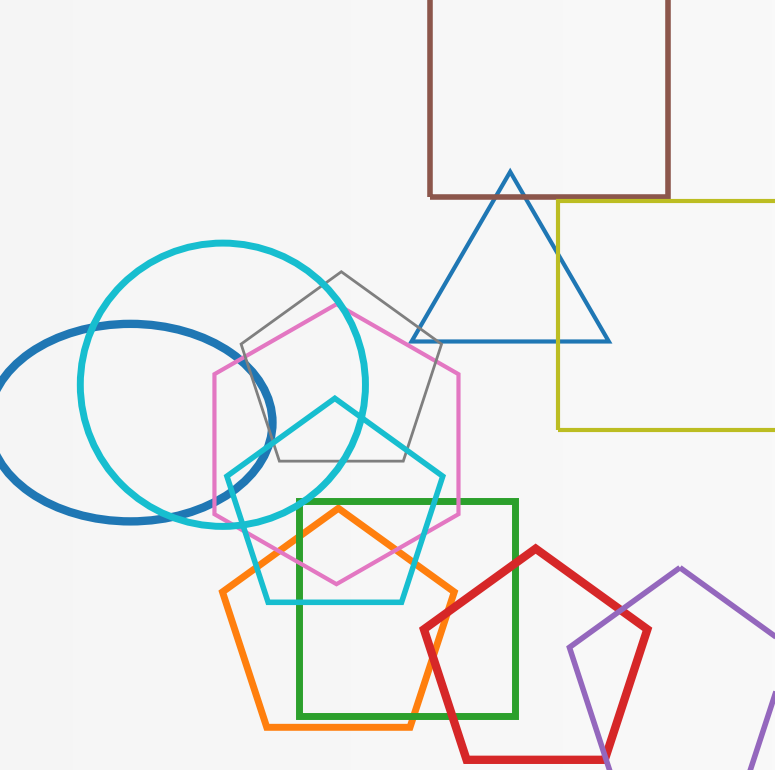[{"shape": "oval", "thickness": 3, "radius": 0.92, "center": [0.168, 0.451]}, {"shape": "triangle", "thickness": 1.5, "radius": 0.73, "center": [0.658, 0.63]}, {"shape": "pentagon", "thickness": 2.5, "radius": 0.79, "center": [0.437, 0.183]}, {"shape": "square", "thickness": 2.5, "radius": 0.7, "center": [0.525, 0.21]}, {"shape": "pentagon", "thickness": 3, "radius": 0.76, "center": [0.691, 0.136]}, {"shape": "pentagon", "thickness": 2, "radius": 0.75, "center": [0.877, 0.113]}, {"shape": "square", "thickness": 2, "radius": 0.77, "center": [0.709, 0.897]}, {"shape": "hexagon", "thickness": 1.5, "radius": 0.91, "center": [0.434, 0.423]}, {"shape": "pentagon", "thickness": 1, "radius": 0.68, "center": [0.44, 0.511]}, {"shape": "square", "thickness": 1.5, "radius": 0.75, "center": [0.869, 0.59]}, {"shape": "pentagon", "thickness": 2, "radius": 0.73, "center": [0.432, 0.336]}, {"shape": "circle", "thickness": 2.5, "radius": 0.92, "center": [0.288, 0.5]}]